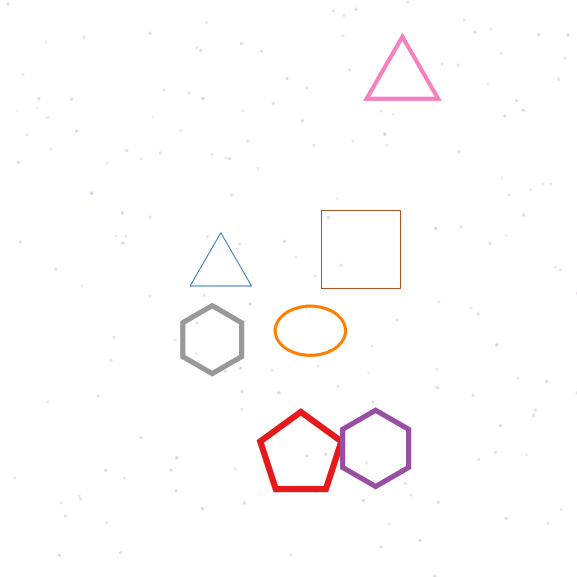[{"shape": "pentagon", "thickness": 3, "radius": 0.37, "center": [0.521, 0.212]}, {"shape": "triangle", "thickness": 0.5, "radius": 0.31, "center": [0.382, 0.535]}, {"shape": "hexagon", "thickness": 2.5, "radius": 0.33, "center": [0.65, 0.223]}, {"shape": "oval", "thickness": 1.5, "radius": 0.3, "center": [0.537, 0.426]}, {"shape": "square", "thickness": 0.5, "radius": 0.34, "center": [0.624, 0.568]}, {"shape": "triangle", "thickness": 2, "radius": 0.36, "center": [0.697, 0.864]}, {"shape": "hexagon", "thickness": 2.5, "radius": 0.29, "center": [0.367, 0.411]}]